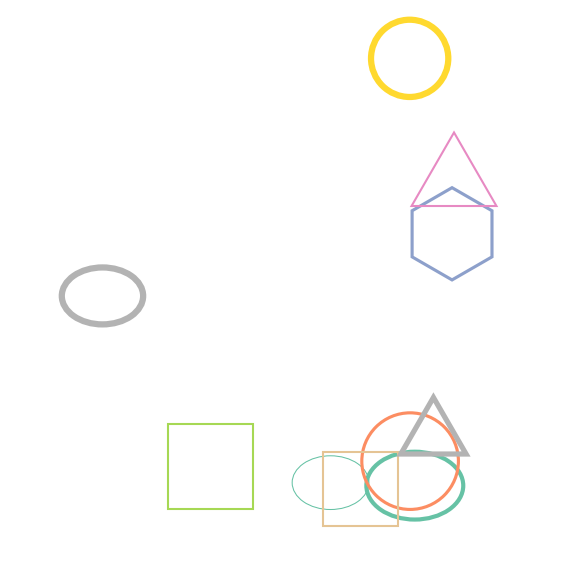[{"shape": "oval", "thickness": 0.5, "radius": 0.33, "center": [0.572, 0.163]}, {"shape": "oval", "thickness": 2, "radius": 0.42, "center": [0.718, 0.158]}, {"shape": "circle", "thickness": 1.5, "radius": 0.42, "center": [0.71, 0.201]}, {"shape": "hexagon", "thickness": 1.5, "radius": 0.4, "center": [0.783, 0.594]}, {"shape": "triangle", "thickness": 1, "radius": 0.42, "center": [0.786, 0.685]}, {"shape": "square", "thickness": 1, "radius": 0.37, "center": [0.364, 0.192]}, {"shape": "circle", "thickness": 3, "radius": 0.33, "center": [0.709, 0.898]}, {"shape": "square", "thickness": 1, "radius": 0.32, "center": [0.624, 0.152]}, {"shape": "triangle", "thickness": 2.5, "radius": 0.33, "center": [0.751, 0.246]}, {"shape": "oval", "thickness": 3, "radius": 0.35, "center": [0.177, 0.487]}]